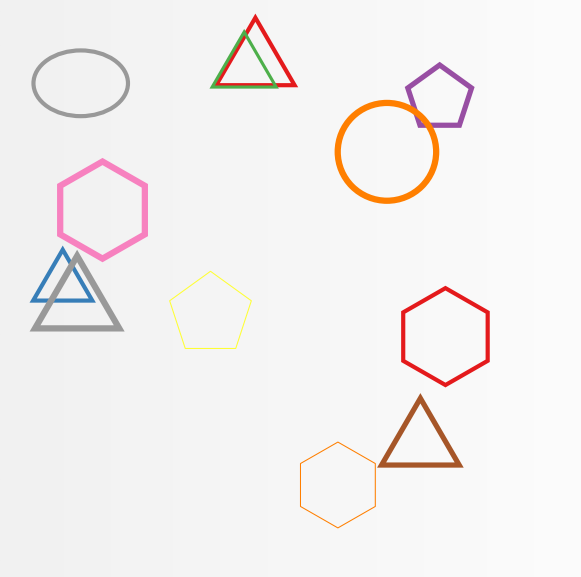[{"shape": "hexagon", "thickness": 2, "radius": 0.42, "center": [0.766, 0.416]}, {"shape": "triangle", "thickness": 2, "radius": 0.39, "center": [0.439, 0.891]}, {"shape": "triangle", "thickness": 2, "radius": 0.29, "center": [0.108, 0.508]}, {"shape": "triangle", "thickness": 1.5, "radius": 0.32, "center": [0.42, 0.88]}, {"shape": "pentagon", "thickness": 2.5, "radius": 0.29, "center": [0.756, 0.829]}, {"shape": "circle", "thickness": 3, "radius": 0.42, "center": [0.666, 0.736]}, {"shape": "hexagon", "thickness": 0.5, "radius": 0.37, "center": [0.581, 0.159]}, {"shape": "pentagon", "thickness": 0.5, "radius": 0.37, "center": [0.362, 0.456]}, {"shape": "triangle", "thickness": 2.5, "radius": 0.39, "center": [0.723, 0.232]}, {"shape": "hexagon", "thickness": 3, "radius": 0.42, "center": [0.176, 0.635]}, {"shape": "oval", "thickness": 2, "radius": 0.41, "center": [0.139, 0.855]}, {"shape": "triangle", "thickness": 3, "radius": 0.42, "center": [0.133, 0.472]}]